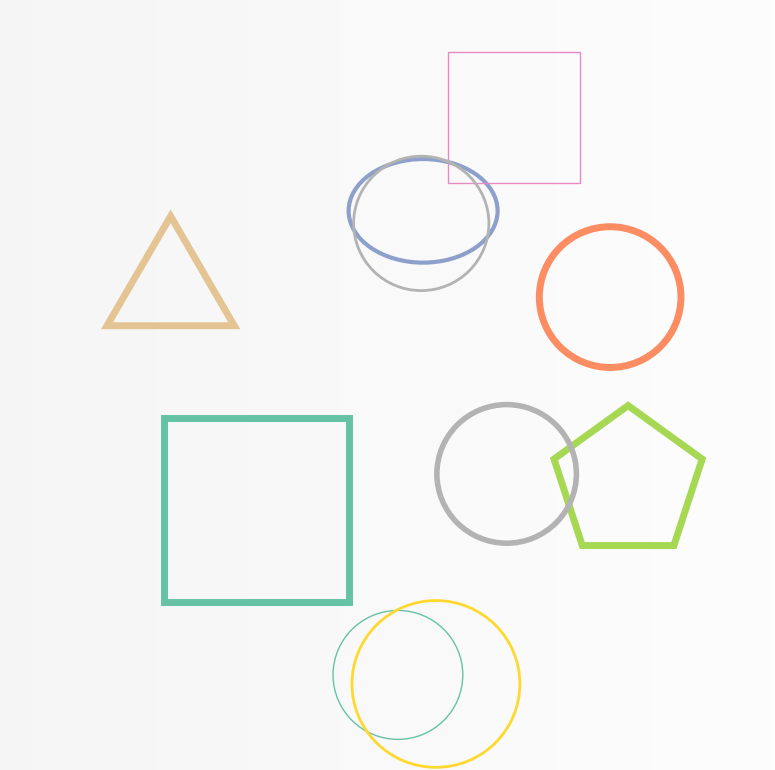[{"shape": "circle", "thickness": 0.5, "radius": 0.42, "center": [0.513, 0.124]}, {"shape": "square", "thickness": 2.5, "radius": 0.6, "center": [0.331, 0.337]}, {"shape": "circle", "thickness": 2.5, "radius": 0.46, "center": [0.787, 0.614]}, {"shape": "oval", "thickness": 1.5, "radius": 0.48, "center": [0.546, 0.726]}, {"shape": "square", "thickness": 0.5, "radius": 0.43, "center": [0.664, 0.848]}, {"shape": "pentagon", "thickness": 2.5, "radius": 0.5, "center": [0.81, 0.373]}, {"shape": "circle", "thickness": 1, "radius": 0.54, "center": [0.562, 0.112]}, {"shape": "triangle", "thickness": 2.5, "radius": 0.47, "center": [0.22, 0.624]}, {"shape": "circle", "thickness": 1, "radius": 0.44, "center": [0.544, 0.71]}, {"shape": "circle", "thickness": 2, "radius": 0.45, "center": [0.654, 0.385]}]